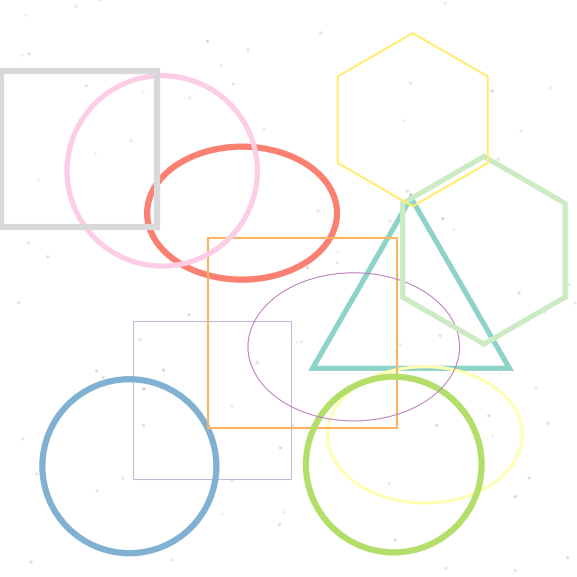[{"shape": "triangle", "thickness": 2.5, "radius": 0.98, "center": [0.712, 0.46]}, {"shape": "oval", "thickness": 1.5, "radius": 0.84, "center": [0.736, 0.246]}, {"shape": "square", "thickness": 0.5, "radius": 0.68, "center": [0.368, 0.306]}, {"shape": "oval", "thickness": 3, "radius": 0.82, "center": [0.419, 0.63]}, {"shape": "circle", "thickness": 3, "radius": 0.75, "center": [0.224, 0.192]}, {"shape": "square", "thickness": 1, "radius": 0.82, "center": [0.524, 0.422]}, {"shape": "circle", "thickness": 3, "radius": 0.76, "center": [0.682, 0.195]}, {"shape": "circle", "thickness": 2.5, "radius": 0.82, "center": [0.281, 0.703]}, {"shape": "square", "thickness": 3, "radius": 0.68, "center": [0.137, 0.741]}, {"shape": "oval", "thickness": 0.5, "radius": 0.92, "center": [0.613, 0.399]}, {"shape": "hexagon", "thickness": 2.5, "radius": 0.81, "center": [0.838, 0.566]}, {"shape": "hexagon", "thickness": 1, "radius": 0.75, "center": [0.715, 0.792]}]